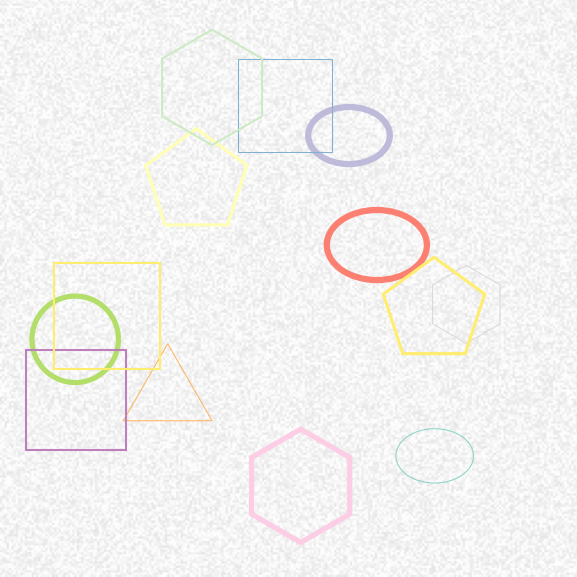[{"shape": "oval", "thickness": 0.5, "radius": 0.34, "center": [0.753, 0.21]}, {"shape": "pentagon", "thickness": 1.5, "radius": 0.46, "center": [0.34, 0.684]}, {"shape": "oval", "thickness": 3, "radius": 0.35, "center": [0.604, 0.764]}, {"shape": "oval", "thickness": 3, "radius": 0.43, "center": [0.653, 0.575]}, {"shape": "square", "thickness": 0.5, "radius": 0.4, "center": [0.493, 0.816]}, {"shape": "triangle", "thickness": 0.5, "radius": 0.44, "center": [0.29, 0.315]}, {"shape": "circle", "thickness": 2.5, "radius": 0.37, "center": [0.13, 0.412]}, {"shape": "hexagon", "thickness": 2.5, "radius": 0.49, "center": [0.521, 0.158]}, {"shape": "hexagon", "thickness": 0.5, "radius": 0.34, "center": [0.807, 0.472]}, {"shape": "square", "thickness": 1, "radius": 0.43, "center": [0.131, 0.306]}, {"shape": "hexagon", "thickness": 1, "radius": 0.5, "center": [0.367, 0.848]}, {"shape": "pentagon", "thickness": 1.5, "radius": 0.46, "center": [0.752, 0.461]}, {"shape": "square", "thickness": 1, "radius": 0.46, "center": [0.185, 0.452]}]